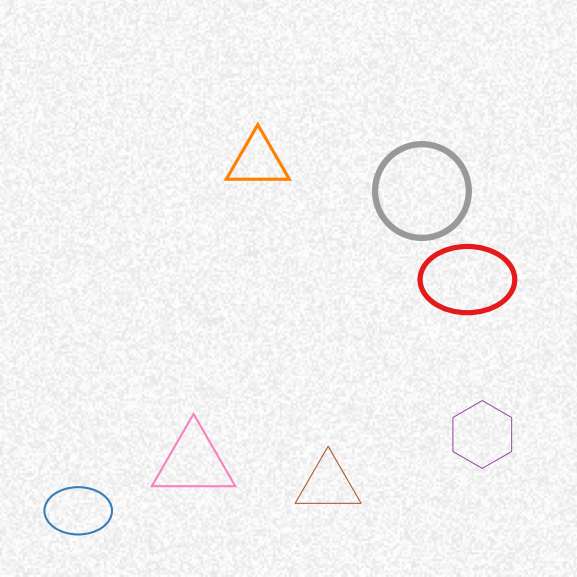[{"shape": "oval", "thickness": 2.5, "radius": 0.41, "center": [0.809, 0.515]}, {"shape": "oval", "thickness": 1, "radius": 0.29, "center": [0.135, 0.115]}, {"shape": "hexagon", "thickness": 0.5, "radius": 0.29, "center": [0.835, 0.247]}, {"shape": "triangle", "thickness": 1.5, "radius": 0.31, "center": [0.446, 0.72]}, {"shape": "triangle", "thickness": 0.5, "radius": 0.33, "center": [0.568, 0.161]}, {"shape": "triangle", "thickness": 1, "radius": 0.42, "center": [0.335, 0.199]}, {"shape": "circle", "thickness": 3, "radius": 0.41, "center": [0.731, 0.668]}]